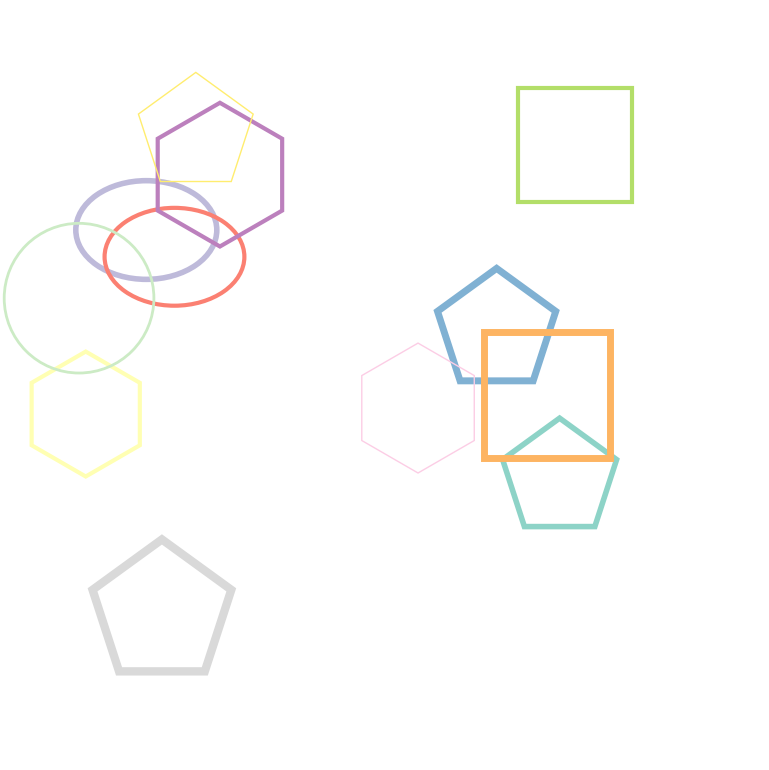[{"shape": "pentagon", "thickness": 2, "radius": 0.39, "center": [0.727, 0.379]}, {"shape": "hexagon", "thickness": 1.5, "radius": 0.41, "center": [0.111, 0.462]}, {"shape": "oval", "thickness": 2, "radius": 0.46, "center": [0.19, 0.701]}, {"shape": "oval", "thickness": 1.5, "radius": 0.45, "center": [0.227, 0.667]}, {"shape": "pentagon", "thickness": 2.5, "radius": 0.4, "center": [0.645, 0.571]}, {"shape": "square", "thickness": 2.5, "radius": 0.41, "center": [0.711, 0.487]}, {"shape": "square", "thickness": 1.5, "radius": 0.37, "center": [0.747, 0.812]}, {"shape": "hexagon", "thickness": 0.5, "radius": 0.42, "center": [0.543, 0.47]}, {"shape": "pentagon", "thickness": 3, "radius": 0.47, "center": [0.21, 0.205]}, {"shape": "hexagon", "thickness": 1.5, "radius": 0.47, "center": [0.286, 0.773]}, {"shape": "circle", "thickness": 1, "radius": 0.49, "center": [0.103, 0.613]}, {"shape": "pentagon", "thickness": 0.5, "radius": 0.39, "center": [0.254, 0.828]}]